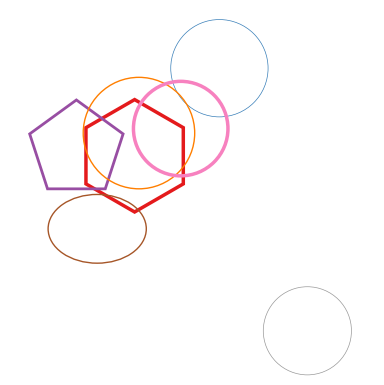[{"shape": "hexagon", "thickness": 2.5, "radius": 0.73, "center": [0.35, 0.595]}, {"shape": "circle", "thickness": 0.5, "radius": 0.63, "center": [0.57, 0.823]}, {"shape": "pentagon", "thickness": 2, "radius": 0.64, "center": [0.198, 0.613]}, {"shape": "circle", "thickness": 1, "radius": 0.72, "center": [0.361, 0.654]}, {"shape": "oval", "thickness": 1, "radius": 0.64, "center": [0.252, 0.406]}, {"shape": "circle", "thickness": 2.5, "radius": 0.61, "center": [0.469, 0.666]}, {"shape": "circle", "thickness": 0.5, "radius": 0.57, "center": [0.798, 0.141]}]